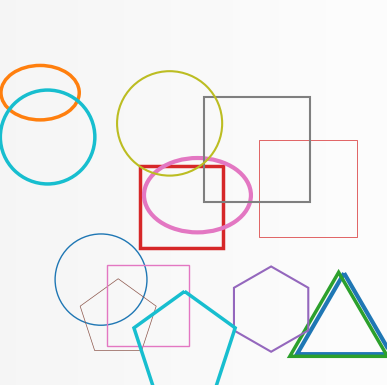[{"shape": "circle", "thickness": 1, "radius": 0.59, "center": [0.261, 0.274]}, {"shape": "triangle", "thickness": 3, "radius": 0.7, "center": [0.888, 0.15]}, {"shape": "oval", "thickness": 2.5, "radius": 0.51, "center": [0.104, 0.759]}, {"shape": "triangle", "thickness": 2.5, "radius": 0.73, "center": [0.874, 0.147]}, {"shape": "square", "thickness": 2.5, "radius": 0.53, "center": [0.469, 0.463]}, {"shape": "square", "thickness": 0.5, "radius": 0.63, "center": [0.794, 0.511]}, {"shape": "hexagon", "thickness": 1.5, "radius": 0.55, "center": [0.7, 0.197]}, {"shape": "pentagon", "thickness": 0.5, "radius": 0.52, "center": [0.305, 0.173]}, {"shape": "square", "thickness": 1, "radius": 0.53, "center": [0.383, 0.207]}, {"shape": "oval", "thickness": 3, "radius": 0.69, "center": [0.51, 0.493]}, {"shape": "square", "thickness": 1.5, "radius": 0.68, "center": [0.664, 0.612]}, {"shape": "circle", "thickness": 1.5, "radius": 0.68, "center": [0.438, 0.679]}, {"shape": "pentagon", "thickness": 2.5, "radius": 0.69, "center": [0.476, 0.106]}, {"shape": "circle", "thickness": 2.5, "radius": 0.61, "center": [0.123, 0.644]}]